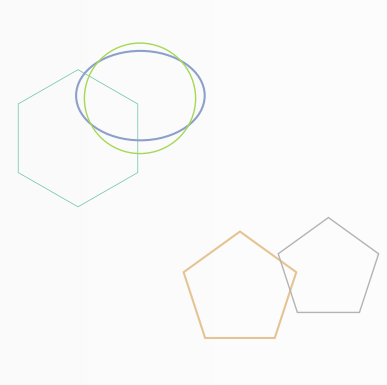[{"shape": "hexagon", "thickness": 0.5, "radius": 0.89, "center": [0.201, 0.641]}, {"shape": "oval", "thickness": 1.5, "radius": 0.83, "center": [0.362, 0.752]}, {"shape": "circle", "thickness": 1, "radius": 0.72, "center": [0.361, 0.745]}, {"shape": "pentagon", "thickness": 1.5, "radius": 0.76, "center": [0.619, 0.246]}, {"shape": "pentagon", "thickness": 1, "radius": 0.68, "center": [0.848, 0.299]}]